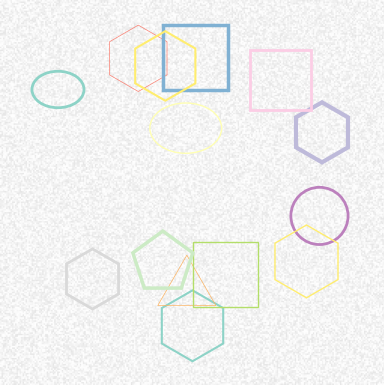[{"shape": "oval", "thickness": 2, "radius": 0.34, "center": [0.151, 0.768]}, {"shape": "hexagon", "thickness": 1.5, "radius": 0.46, "center": [0.5, 0.154]}, {"shape": "oval", "thickness": 1, "radius": 0.47, "center": [0.482, 0.667]}, {"shape": "hexagon", "thickness": 3, "radius": 0.39, "center": [0.836, 0.656]}, {"shape": "hexagon", "thickness": 0.5, "radius": 0.43, "center": [0.359, 0.849]}, {"shape": "square", "thickness": 2.5, "radius": 0.42, "center": [0.508, 0.85]}, {"shape": "triangle", "thickness": 0.5, "radius": 0.44, "center": [0.485, 0.25]}, {"shape": "square", "thickness": 1, "radius": 0.42, "center": [0.584, 0.287]}, {"shape": "square", "thickness": 2, "radius": 0.4, "center": [0.729, 0.792]}, {"shape": "hexagon", "thickness": 2, "radius": 0.39, "center": [0.24, 0.275]}, {"shape": "circle", "thickness": 2, "radius": 0.37, "center": [0.83, 0.439]}, {"shape": "pentagon", "thickness": 2.5, "radius": 0.41, "center": [0.423, 0.318]}, {"shape": "hexagon", "thickness": 1.5, "radius": 0.45, "center": [0.429, 0.829]}, {"shape": "hexagon", "thickness": 1, "radius": 0.47, "center": [0.796, 0.321]}]